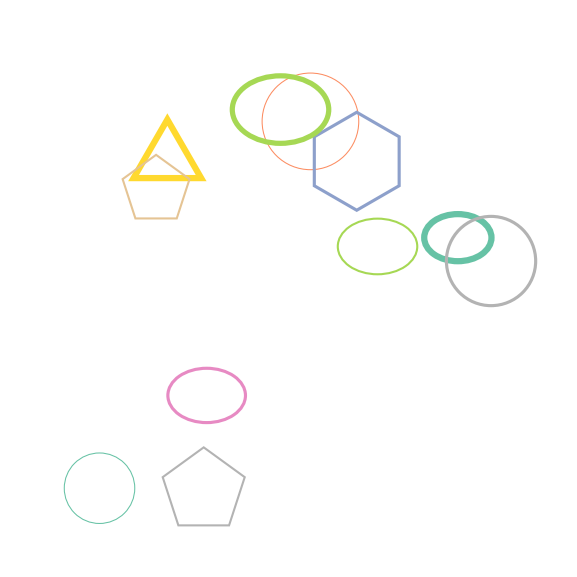[{"shape": "circle", "thickness": 0.5, "radius": 0.31, "center": [0.172, 0.154]}, {"shape": "oval", "thickness": 3, "radius": 0.29, "center": [0.793, 0.588]}, {"shape": "circle", "thickness": 0.5, "radius": 0.42, "center": [0.538, 0.789]}, {"shape": "hexagon", "thickness": 1.5, "radius": 0.42, "center": [0.618, 0.72]}, {"shape": "oval", "thickness": 1.5, "radius": 0.34, "center": [0.358, 0.314]}, {"shape": "oval", "thickness": 1, "radius": 0.34, "center": [0.654, 0.572]}, {"shape": "oval", "thickness": 2.5, "radius": 0.42, "center": [0.486, 0.809]}, {"shape": "triangle", "thickness": 3, "radius": 0.34, "center": [0.29, 0.725]}, {"shape": "pentagon", "thickness": 1, "radius": 0.3, "center": [0.27, 0.67]}, {"shape": "circle", "thickness": 1.5, "radius": 0.39, "center": [0.85, 0.547]}, {"shape": "pentagon", "thickness": 1, "radius": 0.37, "center": [0.353, 0.15]}]